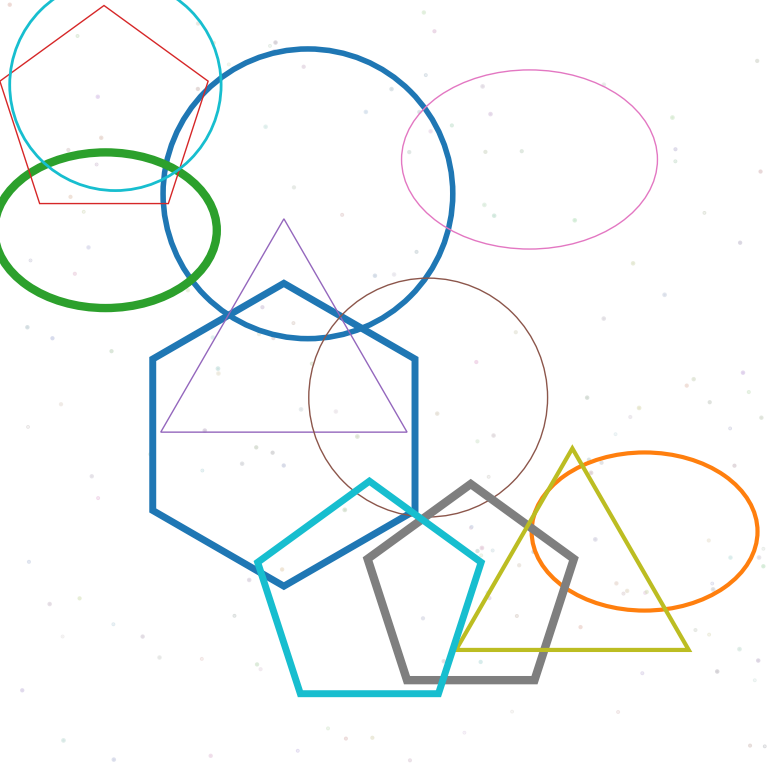[{"shape": "hexagon", "thickness": 2.5, "radius": 0.98, "center": [0.369, 0.435]}, {"shape": "circle", "thickness": 2, "radius": 0.94, "center": [0.4, 0.748]}, {"shape": "oval", "thickness": 1.5, "radius": 0.73, "center": [0.837, 0.31]}, {"shape": "oval", "thickness": 3, "radius": 0.72, "center": [0.137, 0.701]}, {"shape": "pentagon", "thickness": 0.5, "radius": 0.71, "center": [0.135, 0.851]}, {"shape": "triangle", "thickness": 0.5, "radius": 0.92, "center": [0.369, 0.531]}, {"shape": "circle", "thickness": 0.5, "radius": 0.78, "center": [0.556, 0.484]}, {"shape": "oval", "thickness": 0.5, "radius": 0.83, "center": [0.688, 0.793]}, {"shape": "pentagon", "thickness": 3, "radius": 0.7, "center": [0.611, 0.231]}, {"shape": "triangle", "thickness": 1.5, "radius": 0.87, "center": [0.743, 0.243]}, {"shape": "circle", "thickness": 1, "radius": 0.69, "center": [0.15, 0.89]}, {"shape": "pentagon", "thickness": 2.5, "radius": 0.76, "center": [0.48, 0.223]}]